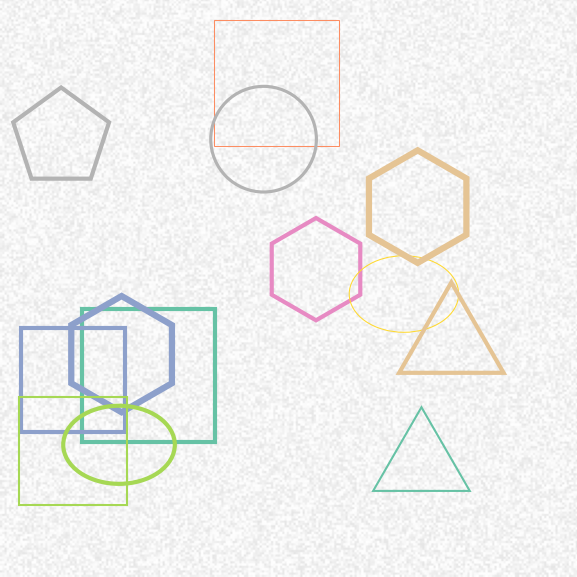[{"shape": "square", "thickness": 2, "radius": 0.58, "center": [0.257, 0.349]}, {"shape": "triangle", "thickness": 1, "radius": 0.48, "center": [0.73, 0.197]}, {"shape": "square", "thickness": 0.5, "radius": 0.54, "center": [0.479, 0.856]}, {"shape": "square", "thickness": 2, "radius": 0.45, "center": [0.127, 0.341]}, {"shape": "hexagon", "thickness": 3, "radius": 0.5, "center": [0.211, 0.386]}, {"shape": "hexagon", "thickness": 2, "radius": 0.44, "center": [0.547, 0.533]}, {"shape": "square", "thickness": 1, "radius": 0.47, "center": [0.127, 0.218]}, {"shape": "oval", "thickness": 2, "radius": 0.48, "center": [0.206, 0.229]}, {"shape": "oval", "thickness": 0.5, "radius": 0.47, "center": [0.699, 0.49]}, {"shape": "triangle", "thickness": 2, "radius": 0.52, "center": [0.782, 0.406]}, {"shape": "hexagon", "thickness": 3, "radius": 0.49, "center": [0.723, 0.641]}, {"shape": "circle", "thickness": 1.5, "radius": 0.46, "center": [0.456, 0.758]}, {"shape": "pentagon", "thickness": 2, "radius": 0.44, "center": [0.106, 0.76]}]